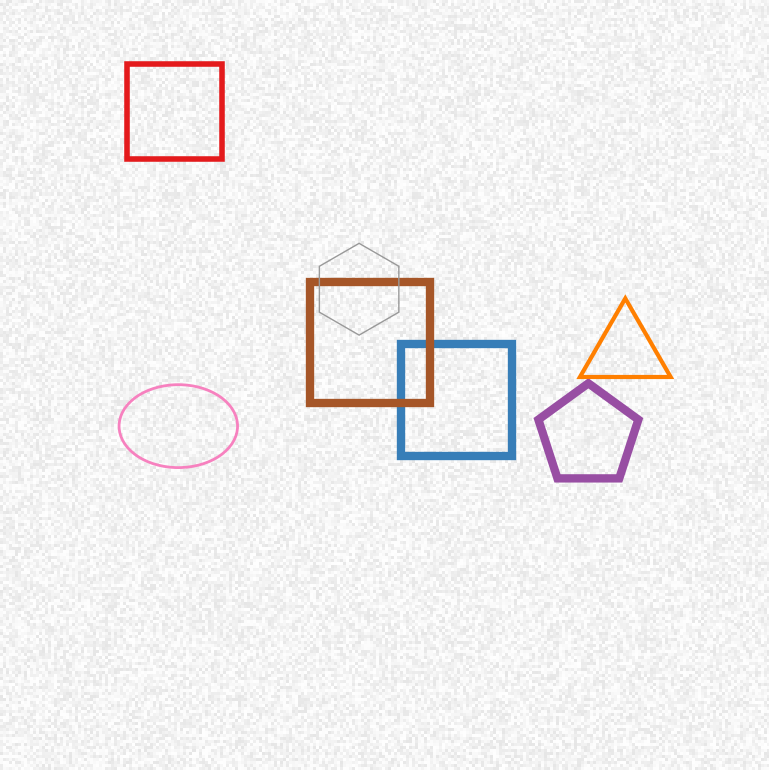[{"shape": "square", "thickness": 2, "radius": 0.31, "center": [0.227, 0.855]}, {"shape": "square", "thickness": 3, "radius": 0.36, "center": [0.593, 0.48]}, {"shape": "pentagon", "thickness": 3, "radius": 0.34, "center": [0.764, 0.434]}, {"shape": "triangle", "thickness": 1.5, "radius": 0.34, "center": [0.812, 0.544]}, {"shape": "square", "thickness": 3, "radius": 0.39, "center": [0.481, 0.555]}, {"shape": "oval", "thickness": 1, "radius": 0.38, "center": [0.232, 0.447]}, {"shape": "hexagon", "thickness": 0.5, "radius": 0.3, "center": [0.466, 0.624]}]